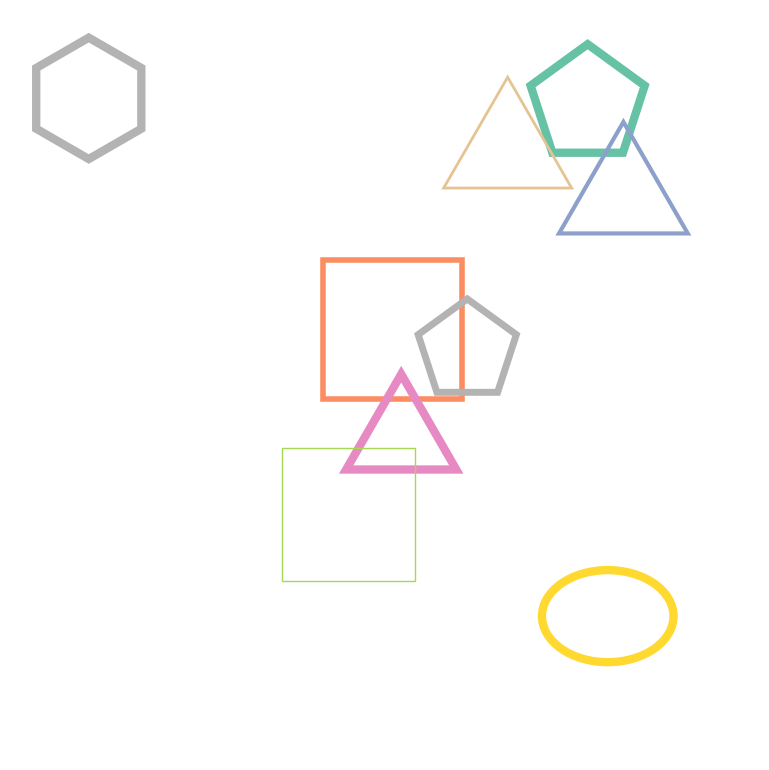[{"shape": "pentagon", "thickness": 3, "radius": 0.39, "center": [0.763, 0.865]}, {"shape": "square", "thickness": 2, "radius": 0.45, "center": [0.51, 0.572]}, {"shape": "triangle", "thickness": 1.5, "radius": 0.48, "center": [0.81, 0.745]}, {"shape": "triangle", "thickness": 3, "radius": 0.41, "center": [0.521, 0.432]}, {"shape": "square", "thickness": 0.5, "radius": 0.43, "center": [0.453, 0.331]}, {"shape": "oval", "thickness": 3, "radius": 0.43, "center": [0.789, 0.2]}, {"shape": "triangle", "thickness": 1, "radius": 0.48, "center": [0.659, 0.804]}, {"shape": "pentagon", "thickness": 2.5, "radius": 0.34, "center": [0.607, 0.545]}, {"shape": "hexagon", "thickness": 3, "radius": 0.39, "center": [0.115, 0.872]}]